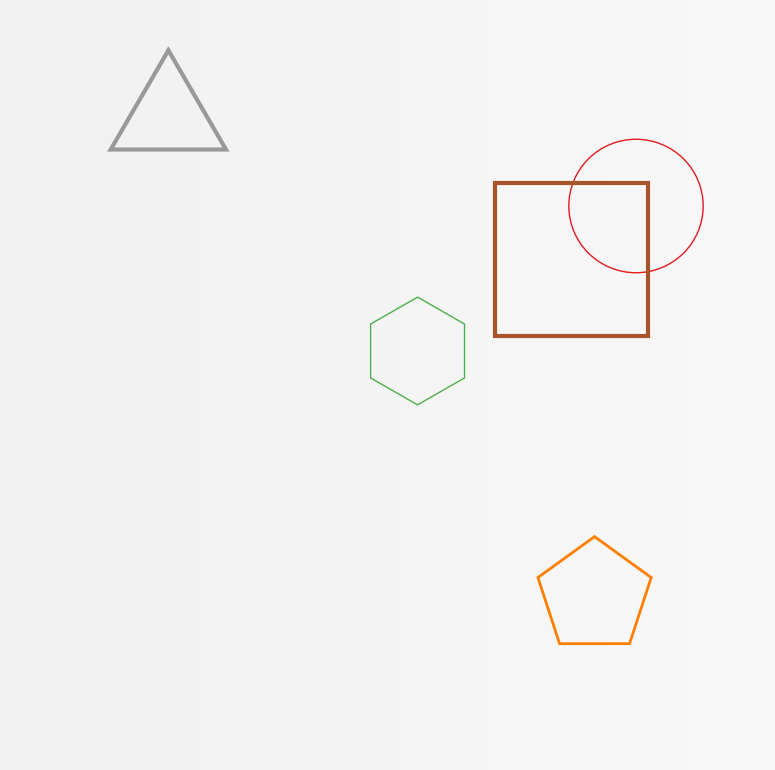[{"shape": "circle", "thickness": 0.5, "radius": 0.43, "center": [0.821, 0.732]}, {"shape": "hexagon", "thickness": 0.5, "radius": 0.35, "center": [0.539, 0.544]}, {"shape": "pentagon", "thickness": 1, "radius": 0.38, "center": [0.767, 0.226]}, {"shape": "square", "thickness": 1.5, "radius": 0.5, "center": [0.738, 0.663]}, {"shape": "triangle", "thickness": 1.5, "radius": 0.43, "center": [0.217, 0.849]}]